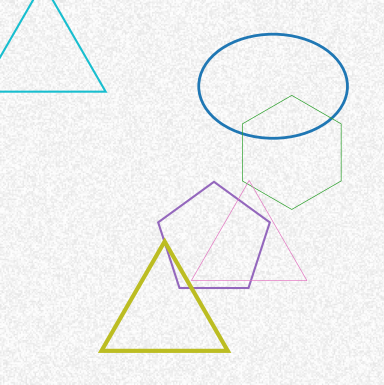[{"shape": "oval", "thickness": 2, "radius": 0.97, "center": [0.709, 0.776]}, {"shape": "hexagon", "thickness": 0.5, "radius": 0.74, "center": [0.758, 0.604]}, {"shape": "pentagon", "thickness": 1.5, "radius": 0.76, "center": [0.556, 0.375]}, {"shape": "triangle", "thickness": 0.5, "radius": 0.87, "center": [0.647, 0.358]}, {"shape": "triangle", "thickness": 3, "radius": 0.95, "center": [0.428, 0.183]}, {"shape": "triangle", "thickness": 1.5, "radius": 0.94, "center": [0.111, 0.856]}]